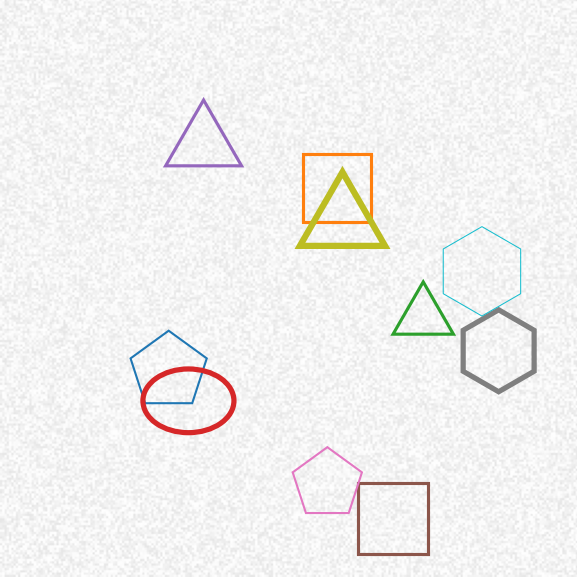[{"shape": "pentagon", "thickness": 1, "radius": 0.35, "center": [0.292, 0.357]}, {"shape": "square", "thickness": 1.5, "radius": 0.29, "center": [0.584, 0.674]}, {"shape": "triangle", "thickness": 1.5, "radius": 0.3, "center": [0.733, 0.451]}, {"shape": "oval", "thickness": 2.5, "radius": 0.39, "center": [0.326, 0.305]}, {"shape": "triangle", "thickness": 1.5, "radius": 0.38, "center": [0.353, 0.75]}, {"shape": "square", "thickness": 1.5, "radius": 0.3, "center": [0.68, 0.101]}, {"shape": "pentagon", "thickness": 1, "radius": 0.32, "center": [0.567, 0.162]}, {"shape": "hexagon", "thickness": 2.5, "radius": 0.35, "center": [0.863, 0.392]}, {"shape": "triangle", "thickness": 3, "radius": 0.43, "center": [0.593, 0.616]}, {"shape": "hexagon", "thickness": 0.5, "radius": 0.39, "center": [0.835, 0.529]}]